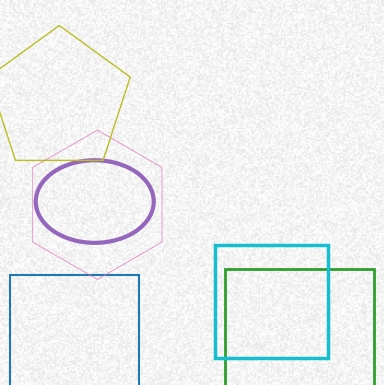[{"shape": "square", "thickness": 1.5, "radius": 0.84, "center": [0.194, 0.117]}, {"shape": "square", "thickness": 2, "radius": 0.97, "center": [0.779, 0.108]}, {"shape": "oval", "thickness": 3, "radius": 0.77, "center": [0.246, 0.476]}, {"shape": "hexagon", "thickness": 0.5, "radius": 0.97, "center": [0.253, 0.468]}, {"shape": "pentagon", "thickness": 1, "radius": 0.97, "center": [0.154, 0.74]}, {"shape": "square", "thickness": 2.5, "radius": 0.73, "center": [0.704, 0.217]}]